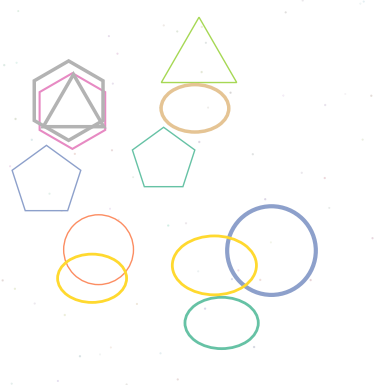[{"shape": "oval", "thickness": 2, "radius": 0.48, "center": [0.576, 0.161]}, {"shape": "pentagon", "thickness": 1, "radius": 0.43, "center": [0.425, 0.584]}, {"shape": "circle", "thickness": 1, "radius": 0.45, "center": [0.256, 0.351]}, {"shape": "pentagon", "thickness": 1, "radius": 0.47, "center": [0.121, 0.529]}, {"shape": "circle", "thickness": 3, "radius": 0.58, "center": [0.705, 0.349]}, {"shape": "hexagon", "thickness": 1.5, "radius": 0.49, "center": [0.188, 0.712]}, {"shape": "triangle", "thickness": 1, "radius": 0.57, "center": [0.517, 0.842]}, {"shape": "oval", "thickness": 2, "radius": 0.55, "center": [0.557, 0.311]}, {"shape": "oval", "thickness": 2, "radius": 0.45, "center": [0.239, 0.277]}, {"shape": "oval", "thickness": 2.5, "radius": 0.44, "center": [0.506, 0.719]}, {"shape": "triangle", "thickness": 2.5, "radius": 0.45, "center": [0.191, 0.716]}, {"shape": "hexagon", "thickness": 2.5, "radius": 0.52, "center": [0.178, 0.739]}]